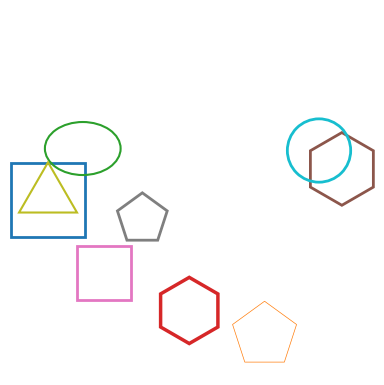[{"shape": "square", "thickness": 2, "radius": 0.48, "center": [0.124, 0.481]}, {"shape": "pentagon", "thickness": 0.5, "radius": 0.44, "center": [0.687, 0.13]}, {"shape": "oval", "thickness": 1.5, "radius": 0.49, "center": [0.215, 0.614]}, {"shape": "hexagon", "thickness": 2.5, "radius": 0.43, "center": [0.492, 0.194]}, {"shape": "hexagon", "thickness": 2, "radius": 0.47, "center": [0.888, 0.561]}, {"shape": "square", "thickness": 2, "radius": 0.35, "center": [0.27, 0.29]}, {"shape": "pentagon", "thickness": 2, "radius": 0.34, "center": [0.37, 0.431]}, {"shape": "triangle", "thickness": 1.5, "radius": 0.43, "center": [0.125, 0.491]}, {"shape": "circle", "thickness": 2, "radius": 0.41, "center": [0.829, 0.609]}]